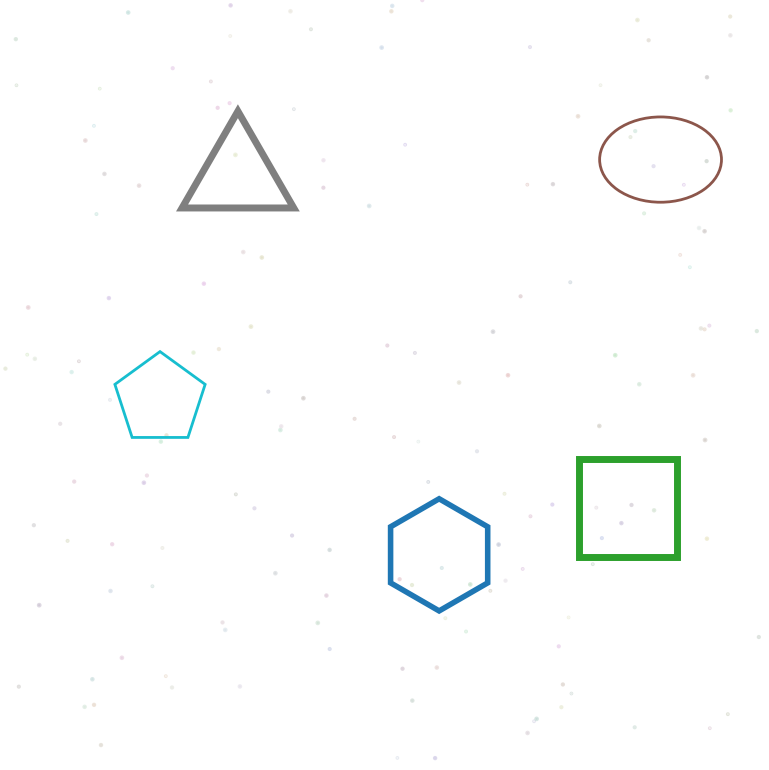[{"shape": "hexagon", "thickness": 2, "radius": 0.36, "center": [0.57, 0.279]}, {"shape": "square", "thickness": 2.5, "radius": 0.32, "center": [0.816, 0.34]}, {"shape": "oval", "thickness": 1, "radius": 0.4, "center": [0.858, 0.793]}, {"shape": "triangle", "thickness": 2.5, "radius": 0.42, "center": [0.309, 0.772]}, {"shape": "pentagon", "thickness": 1, "radius": 0.31, "center": [0.208, 0.482]}]